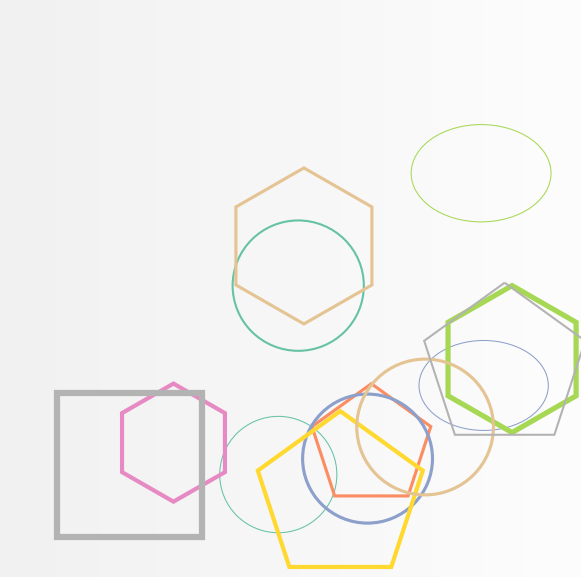[{"shape": "circle", "thickness": 1, "radius": 0.56, "center": [0.513, 0.505]}, {"shape": "circle", "thickness": 0.5, "radius": 0.5, "center": [0.479, 0.177]}, {"shape": "pentagon", "thickness": 1.5, "radius": 0.54, "center": [0.639, 0.227]}, {"shape": "circle", "thickness": 1.5, "radius": 0.56, "center": [0.632, 0.205]}, {"shape": "oval", "thickness": 0.5, "radius": 0.56, "center": [0.832, 0.332]}, {"shape": "hexagon", "thickness": 2, "radius": 0.51, "center": [0.298, 0.233]}, {"shape": "hexagon", "thickness": 2.5, "radius": 0.64, "center": [0.881, 0.377]}, {"shape": "oval", "thickness": 0.5, "radius": 0.6, "center": [0.828, 0.699]}, {"shape": "pentagon", "thickness": 2, "radius": 0.75, "center": [0.585, 0.138]}, {"shape": "circle", "thickness": 1.5, "radius": 0.59, "center": [0.731, 0.26]}, {"shape": "hexagon", "thickness": 1.5, "radius": 0.68, "center": [0.523, 0.573]}, {"shape": "pentagon", "thickness": 1, "radius": 0.73, "center": [0.868, 0.364]}, {"shape": "square", "thickness": 3, "radius": 0.62, "center": [0.222, 0.193]}]